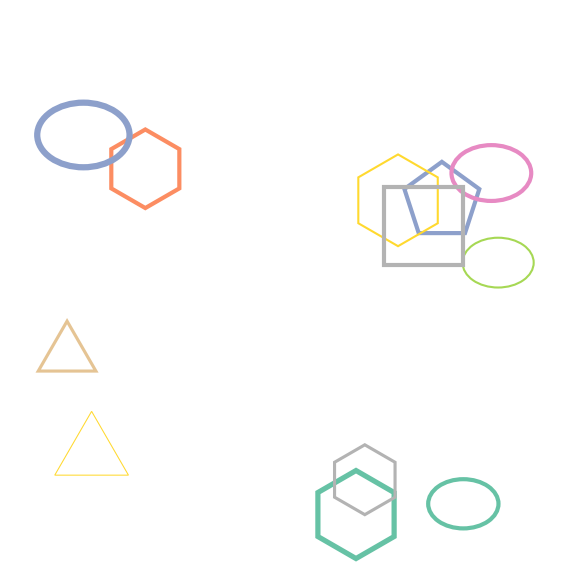[{"shape": "hexagon", "thickness": 2.5, "radius": 0.38, "center": [0.616, 0.108]}, {"shape": "oval", "thickness": 2, "radius": 0.3, "center": [0.802, 0.127]}, {"shape": "hexagon", "thickness": 2, "radius": 0.34, "center": [0.252, 0.707]}, {"shape": "pentagon", "thickness": 2, "radius": 0.34, "center": [0.765, 0.651]}, {"shape": "oval", "thickness": 3, "radius": 0.4, "center": [0.144, 0.765]}, {"shape": "oval", "thickness": 2, "radius": 0.35, "center": [0.851, 0.7]}, {"shape": "oval", "thickness": 1, "radius": 0.31, "center": [0.863, 0.544]}, {"shape": "triangle", "thickness": 0.5, "radius": 0.37, "center": [0.159, 0.213]}, {"shape": "hexagon", "thickness": 1, "radius": 0.4, "center": [0.689, 0.652]}, {"shape": "triangle", "thickness": 1.5, "radius": 0.29, "center": [0.116, 0.385]}, {"shape": "square", "thickness": 2, "radius": 0.34, "center": [0.733, 0.608]}, {"shape": "hexagon", "thickness": 1.5, "radius": 0.3, "center": [0.632, 0.168]}]